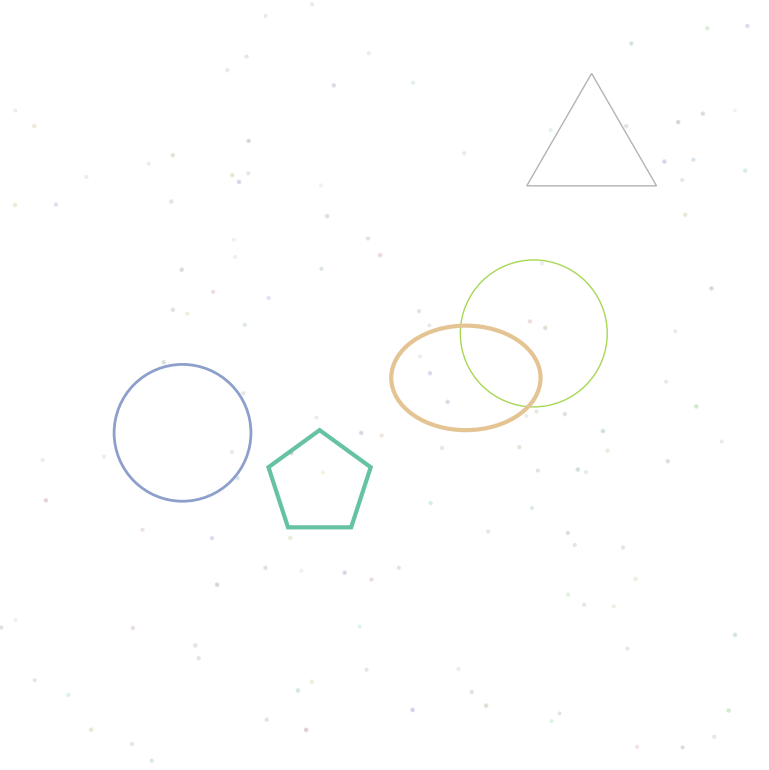[{"shape": "pentagon", "thickness": 1.5, "radius": 0.35, "center": [0.415, 0.372]}, {"shape": "circle", "thickness": 1, "radius": 0.44, "center": [0.237, 0.438]}, {"shape": "circle", "thickness": 0.5, "radius": 0.48, "center": [0.693, 0.567]}, {"shape": "oval", "thickness": 1.5, "radius": 0.48, "center": [0.605, 0.509]}, {"shape": "triangle", "thickness": 0.5, "radius": 0.49, "center": [0.768, 0.807]}]